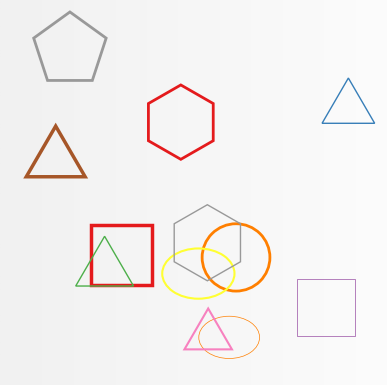[{"shape": "hexagon", "thickness": 2, "radius": 0.48, "center": [0.467, 0.683]}, {"shape": "square", "thickness": 2.5, "radius": 0.39, "center": [0.314, 0.338]}, {"shape": "triangle", "thickness": 1, "radius": 0.39, "center": [0.899, 0.719]}, {"shape": "triangle", "thickness": 1, "radius": 0.43, "center": [0.27, 0.3]}, {"shape": "square", "thickness": 0.5, "radius": 0.37, "center": [0.841, 0.202]}, {"shape": "oval", "thickness": 0.5, "radius": 0.39, "center": [0.591, 0.124]}, {"shape": "circle", "thickness": 2, "radius": 0.44, "center": [0.609, 0.331]}, {"shape": "oval", "thickness": 1.5, "radius": 0.47, "center": [0.512, 0.289]}, {"shape": "triangle", "thickness": 2.5, "radius": 0.44, "center": [0.144, 0.585]}, {"shape": "triangle", "thickness": 1.5, "radius": 0.35, "center": [0.537, 0.128]}, {"shape": "pentagon", "thickness": 2, "radius": 0.49, "center": [0.18, 0.871]}, {"shape": "hexagon", "thickness": 1, "radius": 0.49, "center": [0.535, 0.369]}]